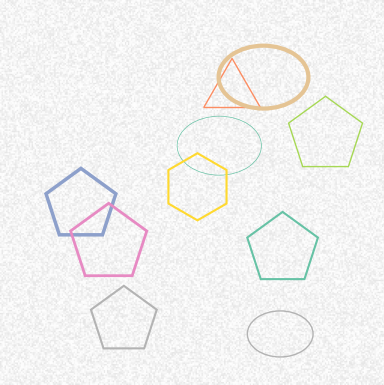[{"shape": "oval", "thickness": 0.5, "radius": 0.55, "center": [0.569, 0.622]}, {"shape": "pentagon", "thickness": 1.5, "radius": 0.48, "center": [0.734, 0.353]}, {"shape": "triangle", "thickness": 1, "radius": 0.43, "center": [0.603, 0.763]}, {"shape": "pentagon", "thickness": 2.5, "radius": 0.48, "center": [0.21, 0.467]}, {"shape": "pentagon", "thickness": 2, "radius": 0.52, "center": [0.282, 0.368]}, {"shape": "pentagon", "thickness": 1, "radius": 0.5, "center": [0.846, 0.649]}, {"shape": "hexagon", "thickness": 1.5, "radius": 0.44, "center": [0.513, 0.515]}, {"shape": "oval", "thickness": 3, "radius": 0.58, "center": [0.684, 0.8]}, {"shape": "pentagon", "thickness": 1.5, "radius": 0.45, "center": [0.322, 0.168]}, {"shape": "oval", "thickness": 1, "radius": 0.43, "center": [0.728, 0.133]}]